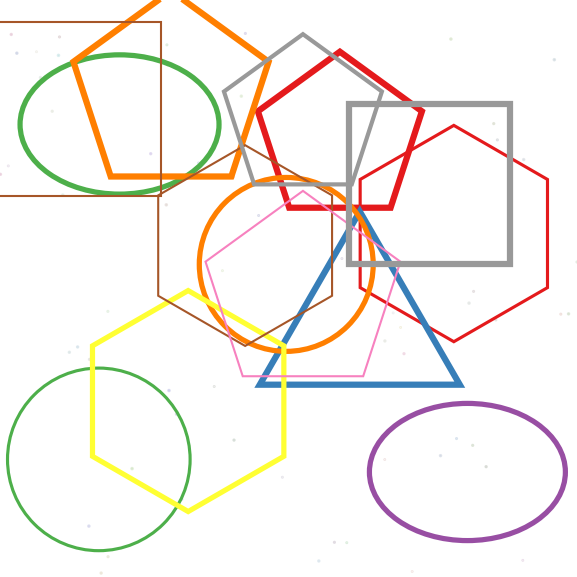[{"shape": "pentagon", "thickness": 3, "radius": 0.75, "center": [0.589, 0.76]}, {"shape": "hexagon", "thickness": 1.5, "radius": 0.94, "center": [0.786, 0.595]}, {"shape": "triangle", "thickness": 3, "radius": 1.0, "center": [0.623, 0.433]}, {"shape": "circle", "thickness": 1.5, "radius": 0.79, "center": [0.171, 0.204]}, {"shape": "oval", "thickness": 2.5, "radius": 0.86, "center": [0.207, 0.784]}, {"shape": "oval", "thickness": 2.5, "radius": 0.85, "center": [0.809, 0.182]}, {"shape": "circle", "thickness": 2.5, "radius": 0.75, "center": [0.496, 0.541]}, {"shape": "pentagon", "thickness": 3, "radius": 0.89, "center": [0.296, 0.837]}, {"shape": "hexagon", "thickness": 2.5, "radius": 0.96, "center": [0.326, 0.305]}, {"shape": "hexagon", "thickness": 1, "radius": 0.87, "center": [0.424, 0.574]}, {"shape": "square", "thickness": 1, "radius": 0.75, "center": [0.129, 0.81]}, {"shape": "pentagon", "thickness": 1, "radius": 0.89, "center": [0.525, 0.491]}, {"shape": "square", "thickness": 3, "radius": 0.7, "center": [0.744, 0.681]}, {"shape": "pentagon", "thickness": 2, "radius": 0.72, "center": [0.525, 0.796]}]